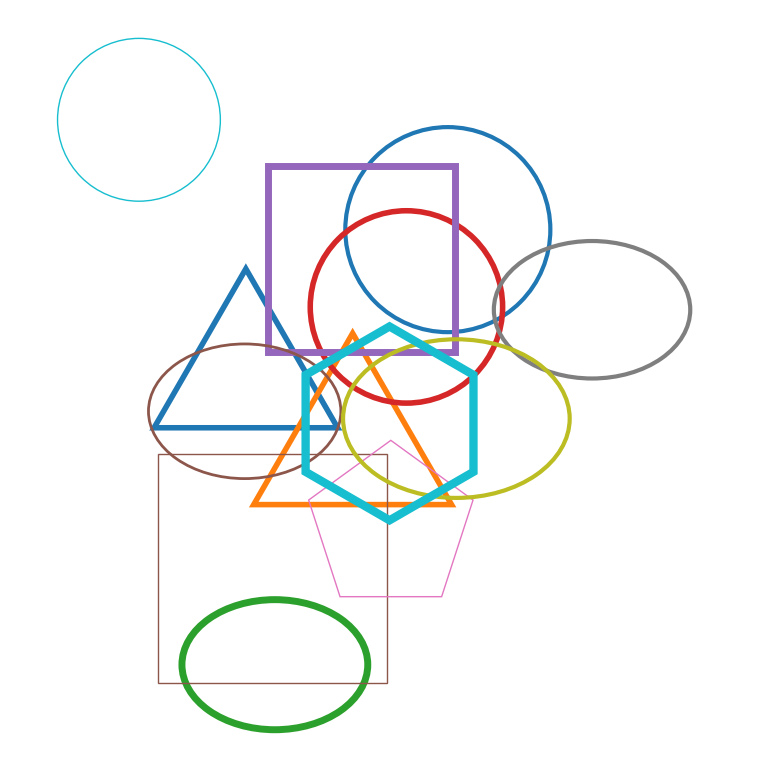[{"shape": "triangle", "thickness": 2, "radius": 0.69, "center": [0.319, 0.513]}, {"shape": "circle", "thickness": 1.5, "radius": 0.67, "center": [0.582, 0.702]}, {"shape": "triangle", "thickness": 2, "radius": 0.74, "center": [0.458, 0.419]}, {"shape": "oval", "thickness": 2.5, "radius": 0.6, "center": [0.357, 0.137]}, {"shape": "circle", "thickness": 2, "radius": 0.62, "center": [0.528, 0.601]}, {"shape": "square", "thickness": 2.5, "radius": 0.61, "center": [0.47, 0.664]}, {"shape": "square", "thickness": 0.5, "radius": 0.74, "center": [0.354, 0.262]}, {"shape": "oval", "thickness": 1, "radius": 0.62, "center": [0.318, 0.466]}, {"shape": "pentagon", "thickness": 0.5, "radius": 0.56, "center": [0.508, 0.316]}, {"shape": "oval", "thickness": 1.5, "radius": 0.64, "center": [0.769, 0.598]}, {"shape": "oval", "thickness": 1.5, "radius": 0.74, "center": [0.593, 0.456]}, {"shape": "circle", "thickness": 0.5, "radius": 0.53, "center": [0.18, 0.844]}, {"shape": "hexagon", "thickness": 3, "radius": 0.63, "center": [0.506, 0.45]}]